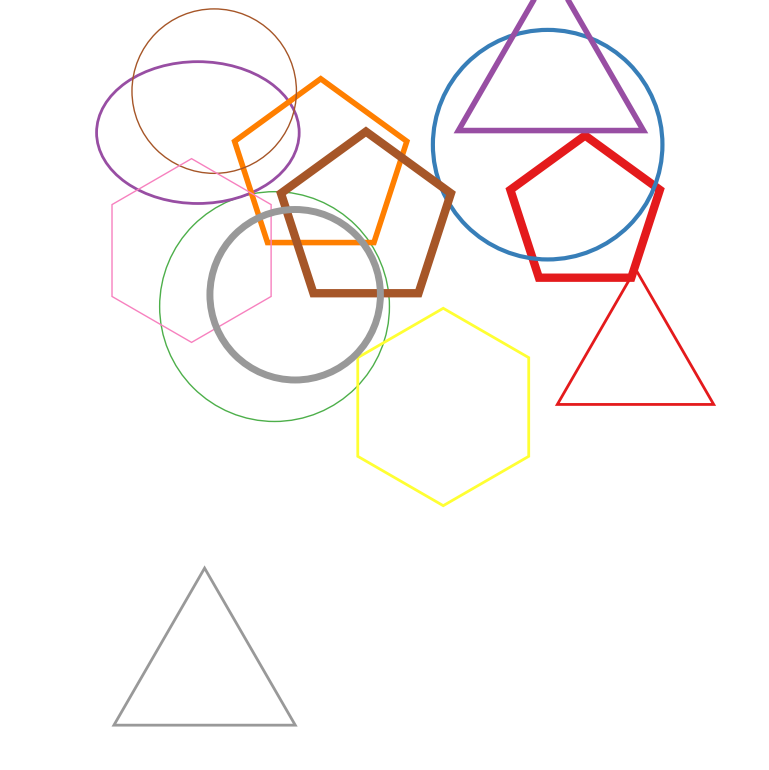[{"shape": "triangle", "thickness": 1, "radius": 0.59, "center": [0.825, 0.533]}, {"shape": "pentagon", "thickness": 3, "radius": 0.51, "center": [0.76, 0.722]}, {"shape": "circle", "thickness": 1.5, "radius": 0.75, "center": [0.711, 0.812]}, {"shape": "circle", "thickness": 0.5, "radius": 0.75, "center": [0.357, 0.602]}, {"shape": "triangle", "thickness": 2, "radius": 0.69, "center": [0.716, 0.9]}, {"shape": "oval", "thickness": 1, "radius": 0.66, "center": [0.257, 0.828]}, {"shape": "pentagon", "thickness": 2, "radius": 0.59, "center": [0.417, 0.78]}, {"shape": "hexagon", "thickness": 1, "radius": 0.64, "center": [0.576, 0.471]}, {"shape": "pentagon", "thickness": 3, "radius": 0.58, "center": [0.475, 0.713]}, {"shape": "circle", "thickness": 0.5, "radius": 0.53, "center": [0.278, 0.882]}, {"shape": "hexagon", "thickness": 0.5, "radius": 0.6, "center": [0.249, 0.675]}, {"shape": "circle", "thickness": 2.5, "radius": 0.55, "center": [0.383, 0.617]}, {"shape": "triangle", "thickness": 1, "radius": 0.68, "center": [0.266, 0.126]}]